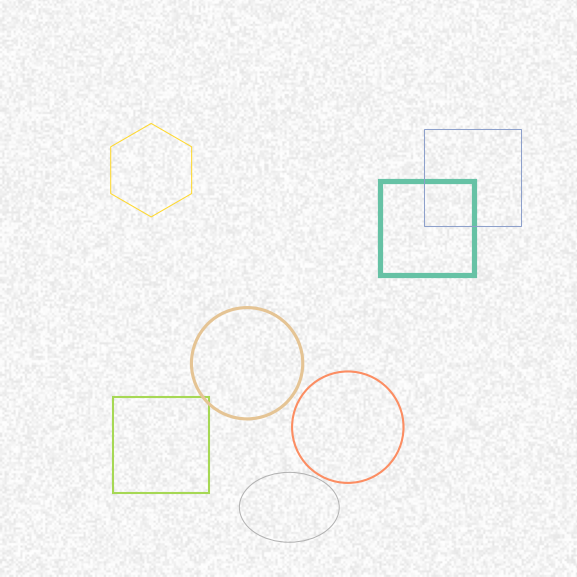[{"shape": "square", "thickness": 2.5, "radius": 0.41, "center": [0.739, 0.605]}, {"shape": "circle", "thickness": 1, "radius": 0.48, "center": [0.602, 0.259]}, {"shape": "square", "thickness": 0.5, "radius": 0.42, "center": [0.818, 0.692]}, {"shape": "square", "thickness": 1, "radius": 0.42, "center": [0.278, 0.228]}, {"shape": "hexagon", "thickness": 0.5, "radius": 0.4, "center": [0.262, 0.704]}, {"shape": "circle", "thickness": 1.5, "radius": 0.48, "center": [0.428, 0.37]}, {"shape": "oval", "thickness": 0.5, "radius": 0.43, "center": [0.501, 0.121]}]